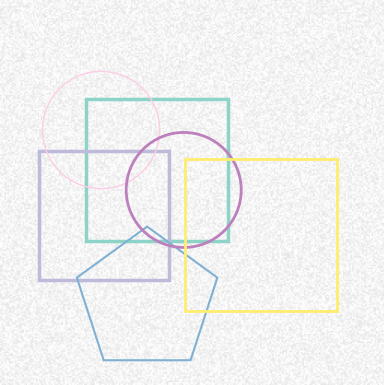[{"shape": "square", "thickness": 2.5, "radius": 0.92, "center": [0.408, 0.559]}, {"shape": "square", "thickness": 2.5, "radius": 0.84, "center": [0.27, 0.441]}, {"shape": "pentagon", "thickness": 1.5, "radius": 0.96, "center": [0.382, 0.22]}, {"shape": "circle", "thickness": 1, "radius": 0.76, "center": [0.263, 0.662]}, {"shape": "circle", "thickness": 2, "radius": 0.75, "center": [0.477, 0.507]}, {"shape": "square", "thickness": 2, "radius": 0.99, "center": [0.678, 0.39]}]